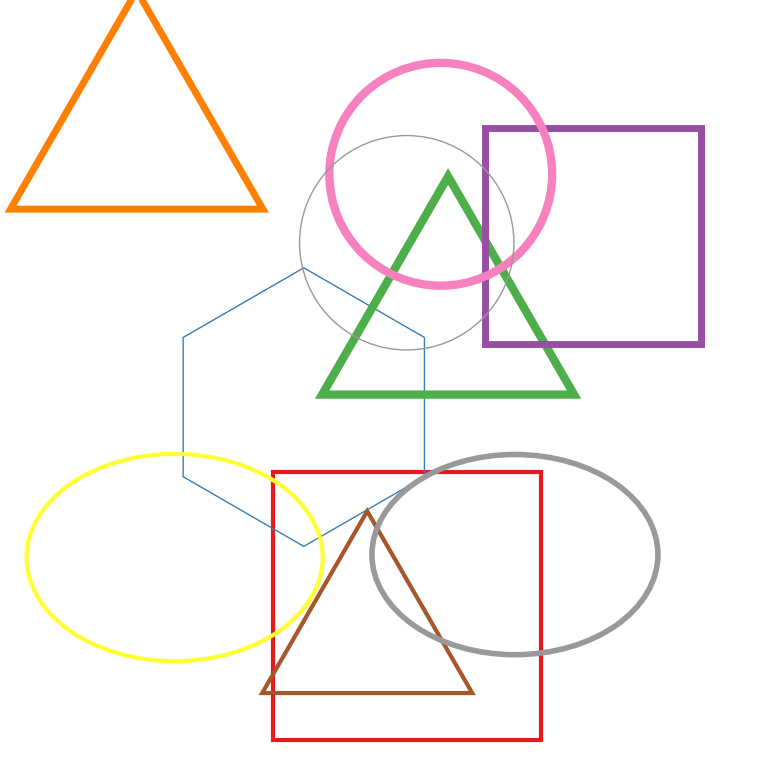[{"shape": "square", "thickness": 1.5, "radius": 0.87, "center": [0.529, 0.213]}, {"shape": "hexagon", "thickness": 0.5, "radius": 0.9, "center": [0.395, 0.471]}, {"shape": "triangle", "thickness": 3, "radius": 0.94, "center": [0.582, 0.582]}, {"shape": "square", "thickness": 2.5, "radius": 0.7, "center": [0.77, 0.693]}, {"shape": "triangle", "thickness": 2.5, "radius": 0.95, "center": [0.178, 0.823]}, {"shape": "oval", "thickness": 1.5, "radius": 0.96, "center": [0.227, 0.276]}, {"shape": "triangle", "thickness": 1.5, "radius": 0.79, "center": [0.477, 0.179]}, {"shape": "circle", "thickness": 3, "radius": 0.72, "center": [0.572, 0.774]}, {"shape": "oval", "thickness": 2, "radius": 0.93, "center": [0.669, 0.28]}, {"shape": "circle", "thickness": 0.5, "radius": 0.7, "center": [0.528, 0.685]}]